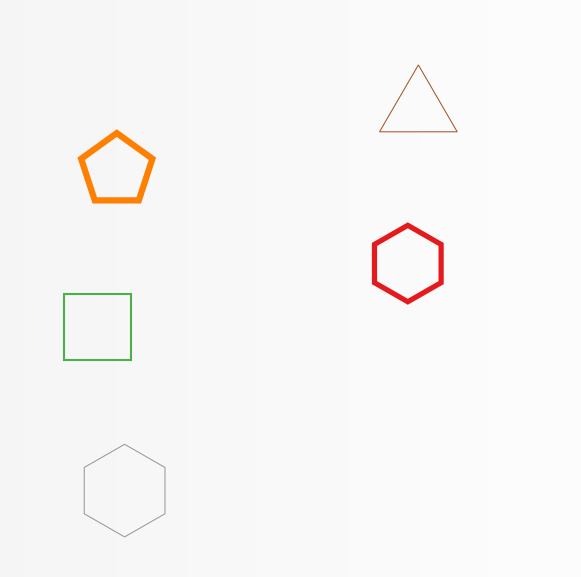[{"shape": "hexagon", "thickness": 2.5, "radius": 0.33, "center": [0.702, 0.543]}, {"shape": "square", "thickness": 1, "radius": 0.29, "center": [0.168, 0.433]}, {"shape": "pentagon", "thickness": 3, "radius": 0.32, "center": [0.201, 0.704]}, {"shape": "triangle", "thickness": 0.5, "radius": 0.39, "center": [0.72, 0.81]}, {"shape": "hexagon", "thickness": 0.5, "radius": 0.4, "center": [0.214, 0.15]}]